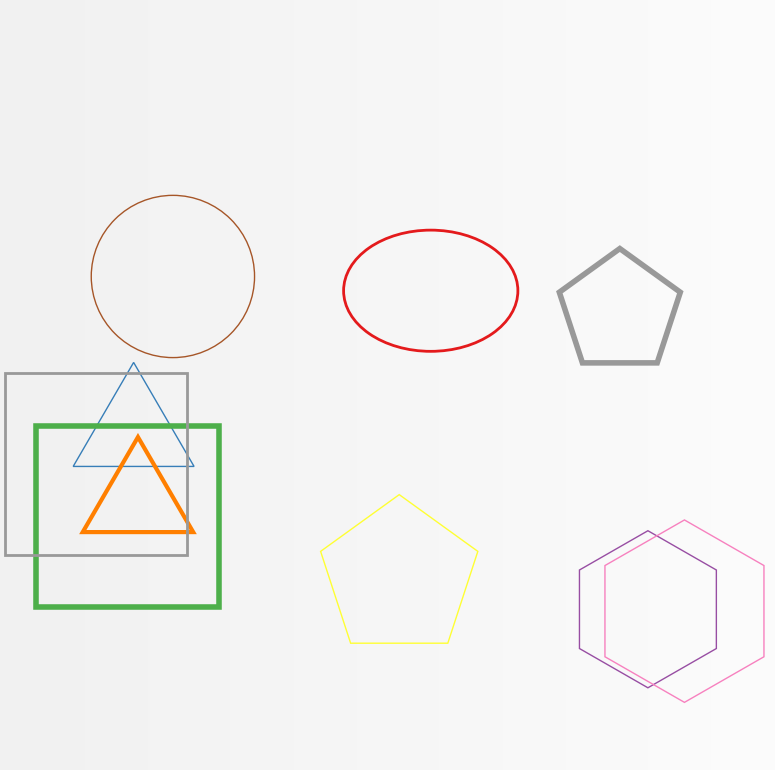[{"shape": "oval", "thickness": 1, "radius": 0.56, "center": [0.556, 0.622]}, {"shape": "triangle", "thickness": 0.5, "radius": 0.45, "center": [0.172, 0.439]}, {"shape": "square", "thickness": 2, "radius": 0.59, "center": [0.165, 0.329]}, {"shape": "hexagon", "thickness": 0.5, "radius": 0.51, "center": [0.836, 0.209]}, {"shape": "triangle", "thickness": 1.5, "radius": 0.41, "center": [0.178, 0.35]}, {"shape": "pentagon", "thickness": 0.5, "radius": 0.53, "center": [0.515, 0.251]}, {"shape": "circle", "thickness": 0.5, "radius": 0.53, "center": [0.223, 0.641]}, {"shape": "hexagon", "thickness": 0.5, "radius": 0.59, "center": [0.883, 0.206]}, {"shape": "square", "thickness": 1, "radius": 0.59, "center": [0.124, 0.397]}, {"shape": "pentagon", "thickness": 2, "radius": 0.41, "center": [0.8, 0.595]}]